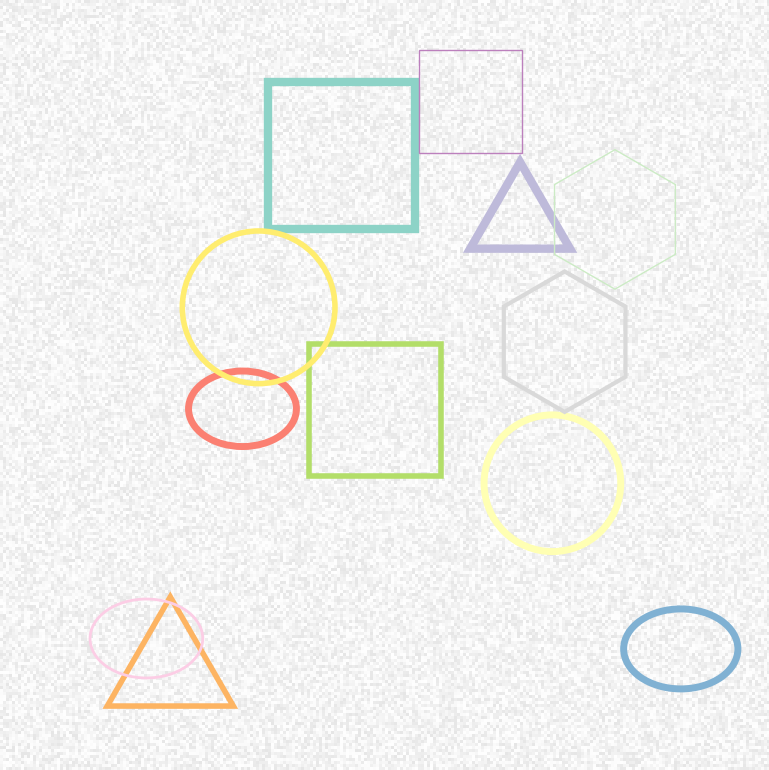[{"shape": "square", "thickness": 3, "radius": 0.48, "center": [0.443, 0.798]}, {"shape": "circle", "thickness": 2.5, "radius": 0.44, "center": [0.717, 0.372]}, {"shape": "triangle", "thickness": 3, "radius": 0.37, "center": [0.675, 0.714]}, {"shape": "oval", "thickness": 2.5, "radius": 0.35, "center": [0.315, 0.469]}, {"shape": "oval", "thickness": 2.5, "radius": 0.37, "center": [0.884, 0.157]}, {"shape": "triangle", "thickness": 2, "radius": 0.47, "center": [0.221, 0.13]}, {"shape": "square", "thickness": 2, "radius": 0.43, "center": [0.487, 0.468]}, {"shape": "oval", "thickness": 1, "radius": 0.37, "center": [0.19, 0.171]}, {"shape": "hexagon", "thickness": 1.5, "radius": 0.46, "center": [0.733, 0.556]}, {"shape": "square", "thickness": 0.5, "radius": 0.33, "center": [0.611, 0.868]}, {"shape": "hexagon", "thickness": 0.5, "radius": 0.45, "center": [0.799, 0.715]}, {"shape": "circle", "thickness": 2, "radius": 0.5, "center": [0.336, 0.601]}]